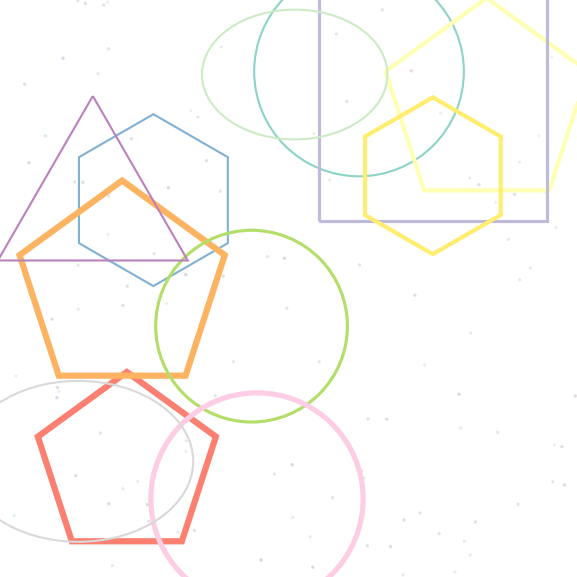[{"shape": "circle", "thickness": 1, "radius": 0.91, "center": [0.622, 0.875]}, {"shape": "pentagon", "thickness": 2, "radius": 0.92, "center": [0.843, 0.818]}, {"shape": "square", "thickness": 1.5, "radius": 0.99, "center": [0.75, 0.815]}, {"shape": "pentagon", "thickness": 3, "radius": 0.81, "center": [0.22, 0.193]}, {"shape": "hexagon", "thickness": 1, "radius": 0.74, "center": [0.266, 0.653]}, {"shape": "pentagon", "thickness": 3, "radius": 0.93, "center": [0.212, 0.5]}, {"shape": "circle", "thickness": 1.5, "radius": 0.83, "center": [0.436, 0.434]}, {"shape": "circle", "thickness": 2.5, "radius": 0.92, "center": [0.445, 0.135]}, {"shape": "oval", "thickness": 1, "radius": 1.0, "center": [0.136, 0.2]}, {"shape": "triangle", "thickness": 1, "radius": 0.95, "center": [0.161, 0.643]}, {"shape": "oval", "thickness": 1, "radius": 0.8, "center": [0.51, 0.87]}, {"shape": "hexagon", "thickness": 2, "radius": 0.68, "center": [0.75, 0.695]}]